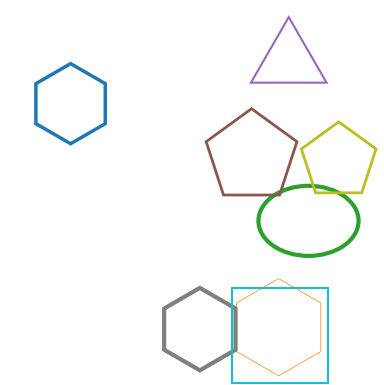[{"shape": "hexagon", "thickness": 2.5, "radius": 0.52, "center": [0.183, 0.731]}, {"shape": "hexagon", "thickness": 0.5, "radius": 0.63, "center": [0.724, 0.15]}, {"shape": "oval", "thickness": 3, "radius": 0.65, "center": [0.801, 0.426]}, {"shape": "triangle", "thickness": 1.5, "radius": 0.57, "center": [0.75, 0.842]}, {"shape": "pentagon", "thickness": 2, "radius": 0.62, "center": [0.653, 0.594]}, {"shape": "hexagon", "thickness": 3, "radius": 0.54, "center": [0.519, 0.145]}, {"shape": "pentagon", "thickness": 2, "radius": 0.51, "center": [0.88, 0.582]}, {"shape": "square", "thickness": 1.5, "radius": 0.62, "center": [0.728, 0.128]}]